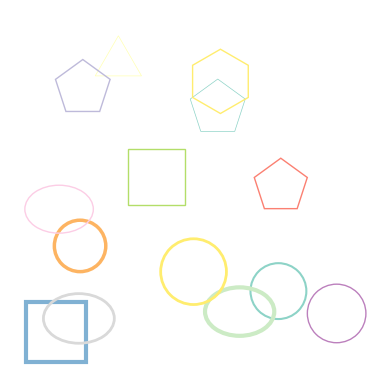[{"shape": "pentagon", "thickness": 0.5, "radius": 0.38, "center": [0.566, 0.72]}, {"shape": "circle", "thickness": 1.5, "radius": 0.36, "center": [0.723, 0.244]}, {"shape": "triangle", "thickness": 0.5, "radius": 0.35, "center": [0.307, 0.838]}, {"shape": "pentagon", "thickness": 1, "radius": 0.37, "center": [0.215, 0.771]}, {"shape": "pentagon", "thickness": 1, "radius": 0.36, "center": [0.729, 0.517]}, {"shape": "square", "thickness": 3, "radius": 0.39, "center": [0.144, 0.138]}, {"shape": "circle", "thickness": 2.5, "radius": 0.33, "center": [0.208, 0.361]}, {"shape": "square", "thickness": 1, "radius": 0.37, "center": [0.406, 0.541]}, {"shape": "oval", "thickness": 1, "radius": 0.44, "center": [0.153, 0.457]}, {"shape": "oval", "thickness": 2, "radius": 0.46, "center": [0.205, 0.173]}, {"shape": "circle", "thickness": 1, "radius": 0.38, "center": [0.874, 0.186]}, {"shape": "oval", "thickness": 3, "radius": 0.45, "center": [0.622, 0.191]}, {"shape": "hexagon", "thickness": 1, "radius": 0.42, "center": [0.573, 0.789]}, {"shape": "circle", "thickness": 2, "radius": 0.43, "center": [0.503, 0.294]}]